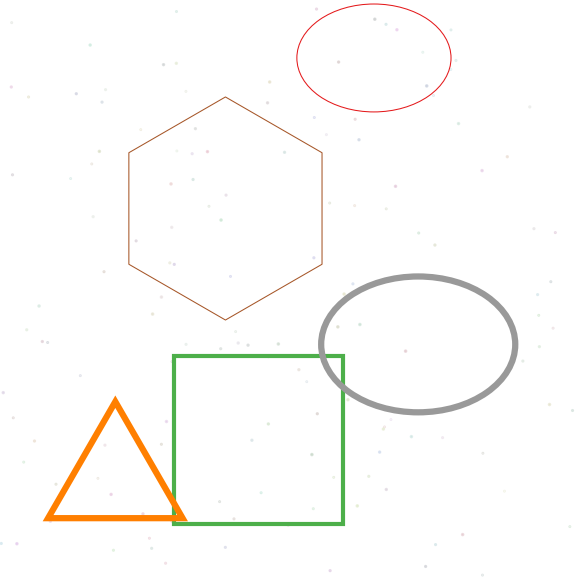[{"shape": "oval", "thickness": 0.5, "radius": 0.67, "center": [0.648, 0.899]}, {"shape": "square", "thickness": 2, "radius": 0.73, "center": [0.448, 0.237]}, {"shape": "triangle", "thickness": 3, "radius": 0.67, "center": [0.2, 0.169]}, {"shape": "hexagon", "thickness": 0.5, "radius": 0.97, "center": [0.39, 0.638]}, {"shape": "oval", "thickness": 3, "radius": 0.84, "center": [0.724, 0.403]}]